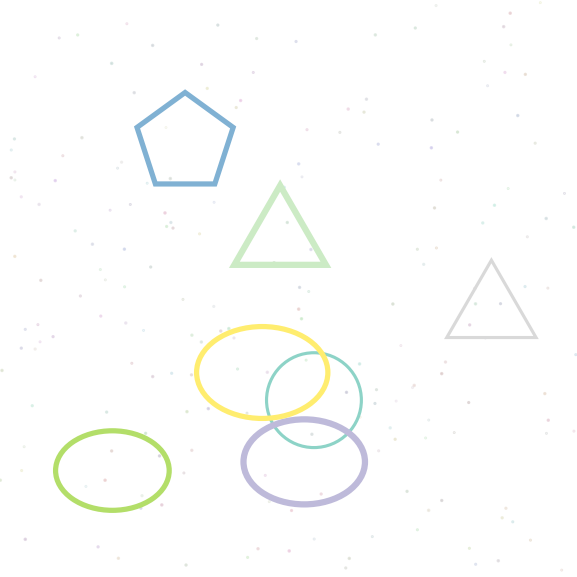[{"shape": "circle", "thickness": 1.5, "radius": 0.41, "center": [0.544, 0.306]}, {"shape": "oval", "thickness": 3, "radius": 0.53, "center": [0.527, 0.199]}, {"shape": "pentagon", "thickness": 2.5, "radius": 0.44, "center": [0.321, 0.751]}, {"shape": "oval", "thickness": 2.5, "radius": 0.49, "center": [0.195, 0.184]}, {"shape": "triangle", "thickness": 1.5, "radius": 0.45, "center": [0.851, 0.459]}, {"shape": "triangle", "thickness": 3, "radius": 0.46, "center": [0.485, 0.586]}, {"shape": "oval", "thickness": 2.5, "radius": 0.57, "center": [0.454, 0.354]}]